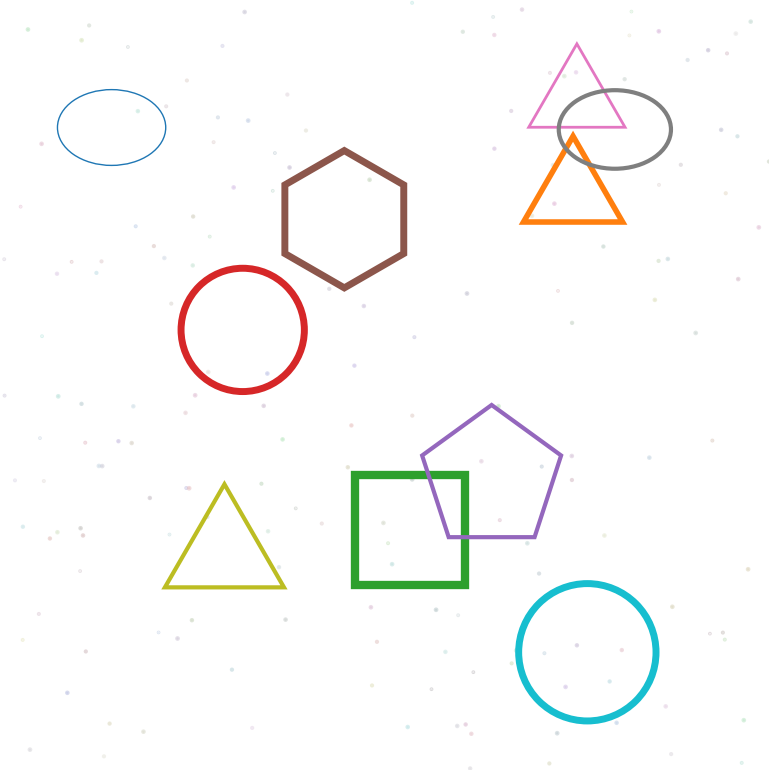[{"shape": "oval", "thickness": 0.5, "radius": 0.35, "center": [0.145, 0.834]}, {"shape": "triangle", "thickness": 2, "radius": 0.37, "center": [0.744, 0.749]}, {"shape": "square", "thickness": 3, "radius": 0.36, "center": [0.532, 0.312]}, {"shape": "circle", "thickness": 2.5, "radius": 0.4, "center": [0.315, 0.572]}, {"shape": "pentagon", "thickness": 1.5, "radius": 0.47, "center": [0.638, 0.379]}, {"shape": "hexagon", "thickness": 2.5, "radius": 0.45, "center": [0.447, 0.715]}, {"shape": "triangle", "thickness": 1, "radius": 0.36, "center": [0.749, 0.871]}, {"shape": "oval", "thickness": 1.5, "radius": 0.36, "center": [0.799, 0.832]}, {"shape": "triangle", "thickness": 1.5, "radius": 0.45, "center": [0.291, 0.282]}, {"shape": "circle", "thickness": 2.5, "radius": 0.45, "center": [0.763, 0.153]}]